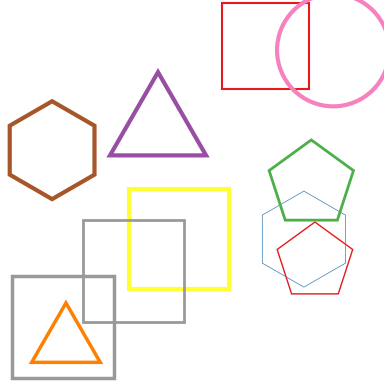[{"shape": "square", "thickness": 1.5, "radius": 0.56, "center": [0.69, 0.88]}, {"shape": "pentagon", "thickness": 1, "radius": 0.52, "center": [0.818, 0.32]}, {"shape": "hexagon", "thickness": 0.5, "radius": 0.62, "center": [0.789, 0.379]}, {"shape": "pentagon", "thickness": 2, "radius": 0.58, "center": [0.809, 0.521]}, {"shape": "triangle", "thickness": 3, "radius": 0.72, "center": [0.41, 0.668]}, {"shape": "triangle", "thickness": 2.5, "radius": 0.51, "center": [0.171, 0.11]}, {"shape": "square", "thickness": 3, "radius": 0.65, "center": [0.465, 0.38]}, {"shape": "hexagon", "thickness": 3, "radius": 0.64, "center": [0.135, 0.61]}, {"shape": "circle", "thickness": 3, "radius": 0.73, "center": [0.865, 0.87]}, {"shape": "square", "thickness": 2.5, "radius": 0.66, "center": [0.164, 0.151]}, {"shape": "square", "thickness": 2, "radius": 0.66, "center": [0.347, 0.296]}]